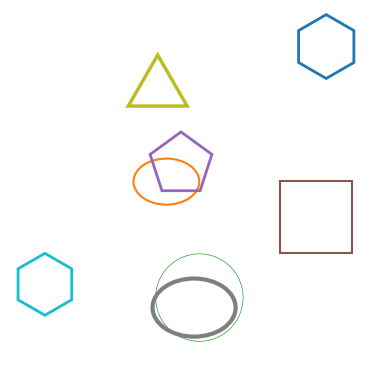[{"shape": "hexagon", "thickness": 2, "radius": 0.41, "center": [0.847, 0.879]}, {"shape": "oval", "thickness": 1.5, "radius": 0.43, "center": [0.432, 0.528]}, {"shape": "circle", "thickness": 0.5, "radius": 0.57, "center": [0.518, 0.227]}, {"shape": "pentagon", "thickness": 2, "radius": 0.42, "center": [0.47, 0.573]}, {"shape": "square", "thickness": 1.5, "radius": 0.47, "center": [0.821, 0.437]}, {"shape": "oval", "thickness": 3, "radius": 0.54, "center": [0.504, 0.201]}, {"shape": "triangle", "thickness": 2.5, "radius": 0.44, "center": [0.41, 0.769]}, {"shape": "hexagon", "thickness": 2, "radius": 0.4, "center": [0.117, 0.262]}]